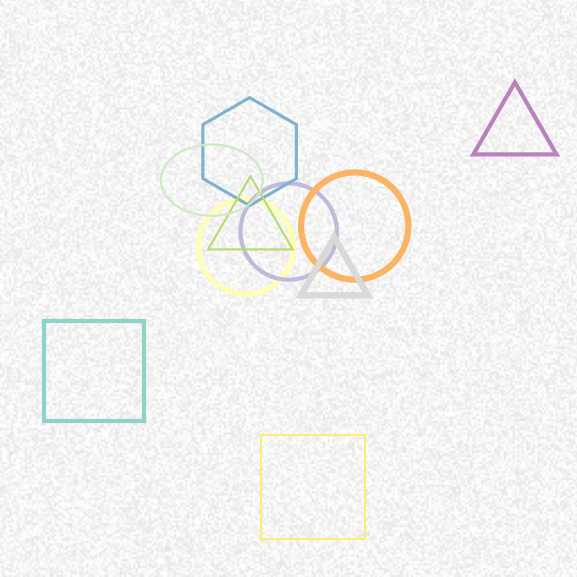[{"shape": "square", "thickness": 2, "radius": 0.43, "center": [0.162, 0.356]}, {"shape": "circle", "thickness": 2.5, "radius": 0.41, "center": [0.426, 0.572]}, {"shape": "circle", "thickness": 2, "radius": 0.42, "center": [0.5, 0.598]}, {"shape": "hexagon", "thickness": 1.5, "radius": 0.47, "center": [0.432, 0.737]}, {"shape": "circle", "thickness": 3, "radius": 0.46, "center": [0.614, 0.608]}, {"shape": "triangle", "thickness": 1, "radius": 0.42, "center": [0.434, 0.61]}, {"shape": "triangle", "thickness": 3, "radius": 0.34, "center": [0.579, 0.521]}, {"shape": "triangle", "thickness": 2, "radius": 0.42, "center": [0.892, 0.773]}, {"shape": "oval", "thickness": 1, "radius": 0.44, "center": [0.367, 0.687]}, {"shape": "square", "thickness": 1, "radius": 0.45, "center": [0.542, 0.156]}]